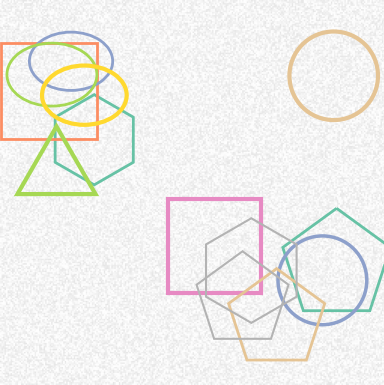[{"shape": "hexagon", "thickness": 2, "radius": 0.59, "center": [0.245, 0.637]}, {"shape": "pentagon", "thickness": 2, "radius": 0.73, "center": [0.874, 0.312]}, {"shape": "square", "thickness": 2, "radius": 0.62, "center": [0.126, 0.764]}, {"shape": "oval", "thickness": 2, "radius": 0.54, "center": [0.185, 0.841]}, {"shape": "circle", "thickness": 2.5, "radius": 0.58, "center": [0.837, 0.272]}, {"shape": "square", "thickness": 3, "radius": 0.61, "center": [0.558, 0.361]}, {"shape": "triangle", "thickness": 3, "radius": 0.59, "center": [0.147, 0.554]}, {"shape": "oval", "thickness": 2, "radius": 0.58, "center": [0.135, 0.806]}, {"shape": "oval", "thickness": 3, "radius": 0.55, "center": [0.219, 0.753]}, {"shape": "circle", "thickness": 3, "radius": 0.58, "center": [0.867, 0.803]}, {"shape": "pentagon", "thickness": 2, "radius": 0.66, "center": [0.719, 0.171]}, {"shape": "pentagon", "thickness": 1.5, "radius": 0.63, "center": [0.63, 0.222]}, {"shape": "hexagon", "thickness": 1.5, "radius": 0.68, "center": [0.653, 0.297]}]